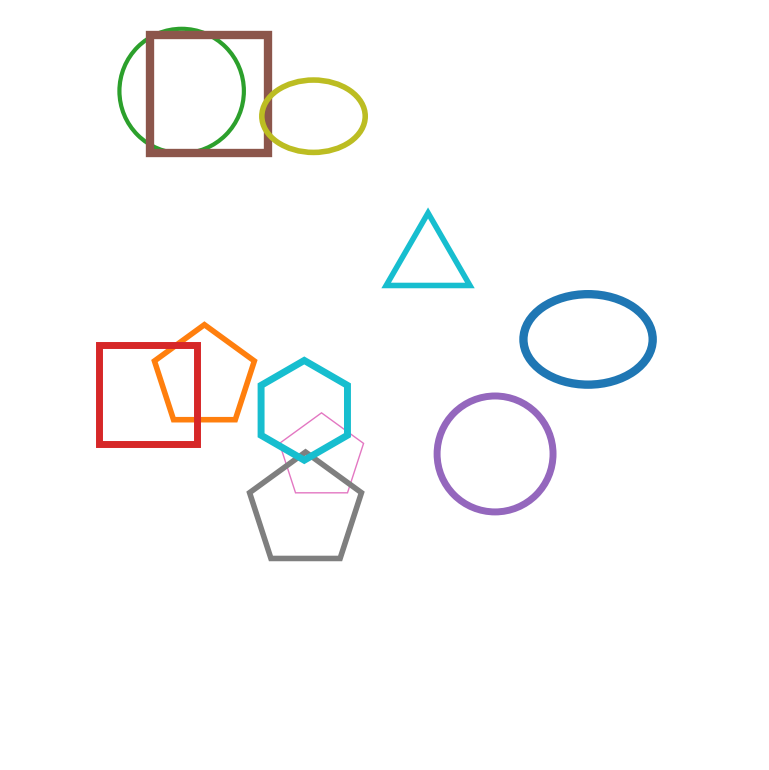[{"shape": "oval", "thickness": 3, "radius": 0.42, "center": [0.764, 0.559]}, {"shape": "pentagon", "thickness": 2, "radius": 0.34, "center": [0.265, 0.51]}, {"shape": "circle", "thickness": 1.5, "radius": 0.4, "center": [0.236, 0.882]}, {"shape": "square", "thickness": 2.5, "radius": 0.32, "center": [0.192, 0.488]}, {"shape": "circle", "thickness": 2.5, "radius": 0.38, "center": [0.643, 0.41]}, {"shape": "square", "thickness": 3, "radius": 0.38, "center": [0.271, 0.878]}, {"shape": "pentagon", "thickness": 0.5, "radius": 0.29, "center": [0.418, 0.406]}, {"shape": "pentagon", "thickness": 2, "radius": 0.38, "center": [0.397, 0.337]}, {"shape": "oval", "thickness": 2, "radius": 0.34, "center": [0.407, 0.849]}, {"shape": "hexagon", "thickness": 2.5, "radius": 0.32, "center": [0.395, 0.467]}, {"shape": "triangle", "thickness": 2, "radius": 0.31, "center": [0.556, 0.661]}]